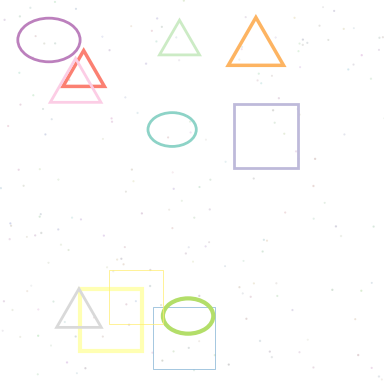[{"shape": "oval", "thickness": 2, "radius": 0.31, "center": [0.447, 0.664]}, {"shape": "square", "thickness": 3, "radius": 0.4, "center": [0.288, 0.17]}, {"shape": "square", "thickness": 2, "radius": 0.41, "center": [0.691, 0.647]}, {"shape": "triangle", "thickness": 2.5, "radius": 0.31, "center": [0.217, 0.807]}, {"shape": "square", "thickness": 0.5, "radius": 0.4, "center": [0.478, 0.122]}, {"shape": "triangle", "thickness": 2.5, "radius": 0.41, "center": [0.665, 0.872]}, {"shape": "oval", "thickness": 3, "radius": 0.33, "center": [0.489, 0.179]}, {"shape": "triangle", "thickness": 2, "radius": 0.38, "center": [0.196, 0.772]}, {"shape": "triangle", "thickness": 2, "radius": 0.33, "center": [0.205, 0.183]}, {"shape": "oval", "thickness": 2, "radius": 0.4, "center": [0.127, 0.896]}, {"shape": "triangle", "thickness": 2, "radius": 0.3, "center": [0.466, 0.887]}, {"shape": "square", "thickness": 0.5, "radius": 0.35, "center": [0.353, 0.229]}]